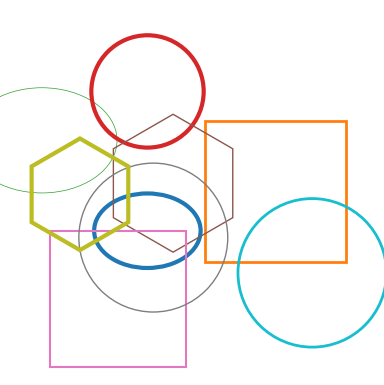[{"shape": "oval", "thickness": 3, "radius": 0.69, "center": [0.383, 0.401]}, {"shape": "square", "thickness": 2, "radius": 0.91, "center": [0.716, 0.502]}, {"shape": "oval", "thickness": 0.5, "radius": 0.98, "center": [0.109, 0.635]}, {"shape": "circle", "thickness": 3, "radius": 0.73, "center": [0.383, 0.763]}, {"shape": "hexagon", "thickness": 1, "radius": 0.9, "center": [0.45, 0.524]}, {"shape": "square", "thickness": 1.5, "radius": 0.88, "center": [0.307, 0.223]}, {"shape": "circle", "thickness": 1, "radius": 0.97, "center": [0.398, 0.383]}, {"shape": "hexagon", "thickness": 3, "radius": 0.72, "center": [0.208, 0.495]}, {"shape": "circle", "thickness": 2, "radius": 0.96, "center": [0.811, 0.291]}]